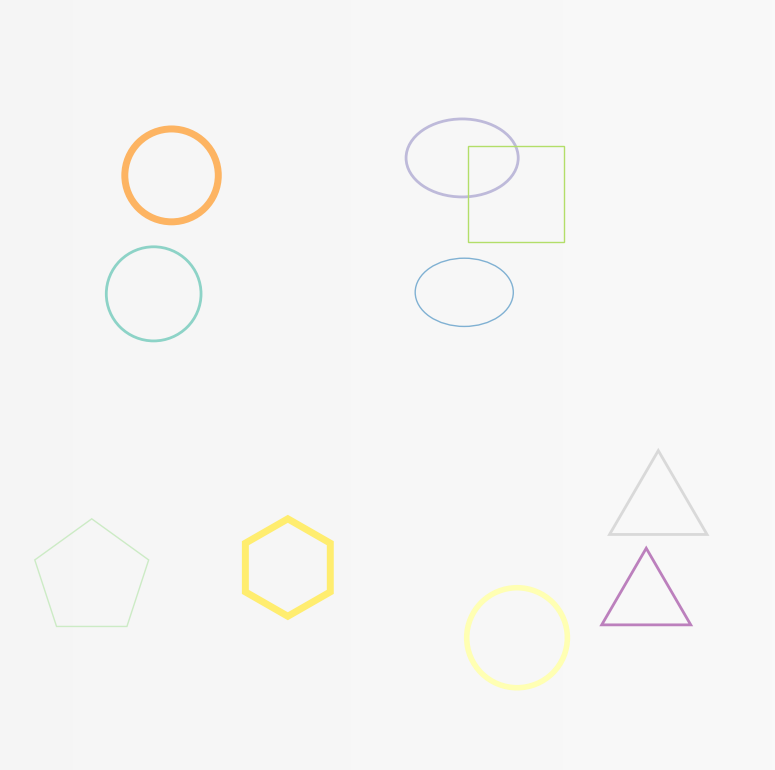[{"shape": "circle", "thickness": 1, "radius": 0.31, "center": [0.198, 0.618]}, {"shape": "circle", "thickness": 2, "radius": 0.32, "center": [0.667, 0.172]}, {"shape": "oval", "thickness": 1, "radius": 0.36, "center": [0.596, 0.795]}, {"shape": "oval", "thickness": 0.5, "radius": 0.32, "center": [0.599, 0.62]}, {"shape": "circle", "thickness": 2.5, "radius": 0.3, "center": [0.221, 0.772]}, {"shape": "square", "thickness": 0.5, "radius": 0.31, "center": [0.666, 0.748]}, {"shape": "triangle", "thickness": 1, "radius": 0.36, "center": [0.849, 0.342]}, {"shape": "triangle", "thickness": 1, "radius": 0.33, "center": [0.834, 0.222]}, {"shape": "pentagon", "thickness": 0.5, "radius": 0.39, "center": [0.118, 0.249]}, {"shape": "hexagon", "thickness": 2.5, "radius": 0.32, "center": [0.371, 0.263]}]